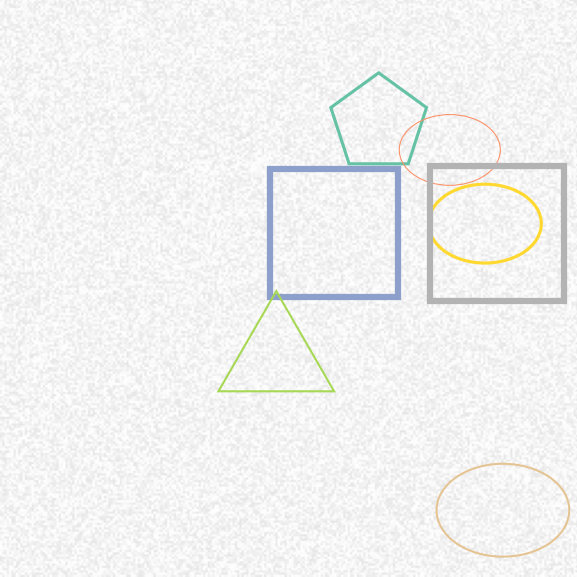[{"shape": "pentagon", "thickness": 1.5, "radius": 0.44, "center": [0.656, 0.786]}, {"shape": "oval", "thickness": 0.5, "radius": 0.44, "center": [0.779, 0.739]}, {"shape": "square", "thickness": 3, "radius": 0.55, "center": [0.579, 0.596]}, {"shape": "triangle", "thickness": 1, "radius": 0.58, "center": [0.478, 0.379]}, {"shape": "oval", "thickness": 1.5, "radius": 0.49, "center": [0.84, 0.612]}, {"shape": "oval", "thickness": 1, "radius": 0.57, "center": [0.871, 0.116]}, {"shape": "square", "thickness": 3, "radius": 0.58, "center": [0.86, 0.595]}]